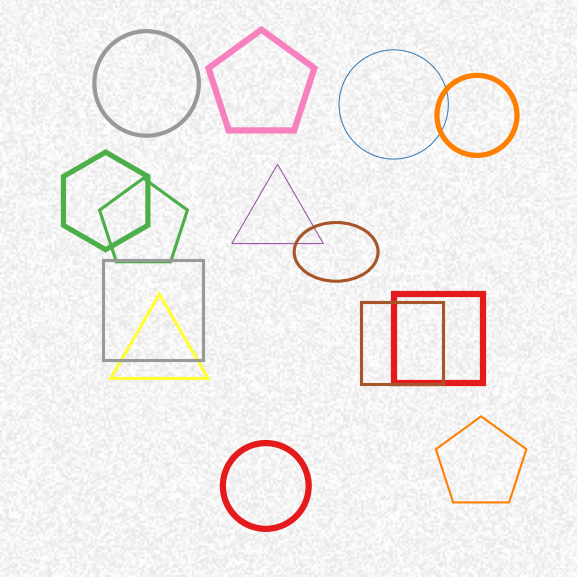[{"shape": "circle", "thickness": 3, "radius": 0.37, "center": [0.46, 0.158]}, {"shape": "square", "thickness": 3, "radius": 0.39, "center": [0.76, 0.413]}, {"shape": "circle", "thickness": 0.5, "radius": 0.47, "center": [0.682, 0.818]}, {"shape": "pentagon", "thickness": 1.5, "radius": 0.4, "center": [0.248, 0.611]}, {"shape": "hexagon", "thickness": 2.5, "radius": 0.42, "center": [0.183, 0.651]}, {"shape": "triangle", "thickness": 0.5, "radius": 0.46, "center": [0.481, 0.623]}, {"shape": "pentagon", "thickness": 1, "radius": 0.41, "center": [0.833, 0.196]}, {"shape": "circle", "thickness": 2.5, "radius": 0.35, "center": [0.826, 0.799]}, {"shape": "triangle", "thickness": 1.5, "radius": 0.49, "center": [0.276, 0.392]}, {"shape": "oval", "thickness": 1.5, "radius": 0.36, "center": [0.582, 0.563]}, {"shape": "square", "thickness": 1.5, "radius": 0.36, "center": [0.696, 0.405]}, {"shape": "pentagon", "thickness": 3, "radius": 0.48, "center": [0.453, 0.851]}, {"shape": "circle", "thickness": 2, "radius": 0.45, "center": [0.254, 0.855]}, {"shape": "square", "thickness": 1.5, "radius": 0.43, "center": [0.264, 0.462]}]